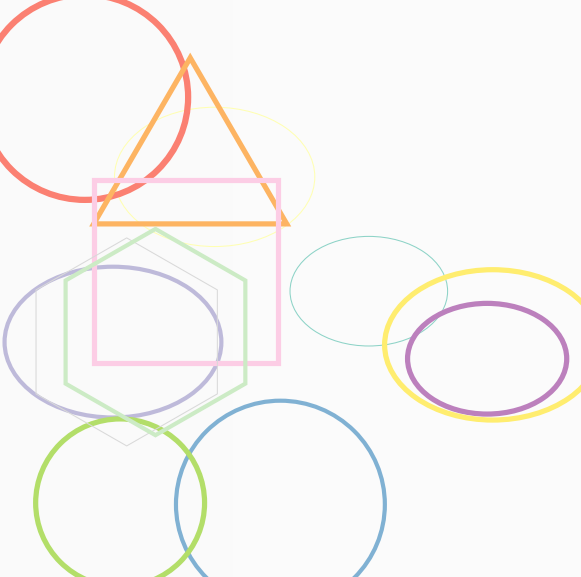[{"shape": "oval", "thickness": 0.5, "radius": 0.68, "center": [0.635, 0.495]}, {"shape": "oval", "thickness": 0.5, "radius": 0.86, "center": [0.369, 0.693]}, {"shape": "oval", "thickness": 2, "radius": 0.93, "center": [0.194, 0.407]}, {"shape": "circle", "thickness": 3, "radius": 0.89, "center": [0.146, 0.831]}, {"shape": "circle", "thickness": 2, "radius": 0.9, "center": [0.482, 0.126]}, {"shape": "triangle", "thickness": 2.5, "radius": 0.96, "center": [0.327, 0.707]}, {"shape": "circle", "thickness": 2.5, "radius": 0.73, "center": [0.207, 0.128]}, {"shape": "square", "thickness": 2.5, "radius": 0.79, "center": [0.32, 0.529]}, {"shape": "hexagon", "thickness": 0.5, "radius": 0.9, "center": [0.218, 0.407]}, {"shape": "oval", "thickness": 2.5, "radius": 0.68, "center": [0.838, 0.378]}, {"shape": "hexagon", "thickness": 2, "radius": 0.89, "center": [0.267, 0.424]}, {"shape": "oval", "thickness": 2.5, "radius": 0.93, "center": [0.848, 0.402]}]